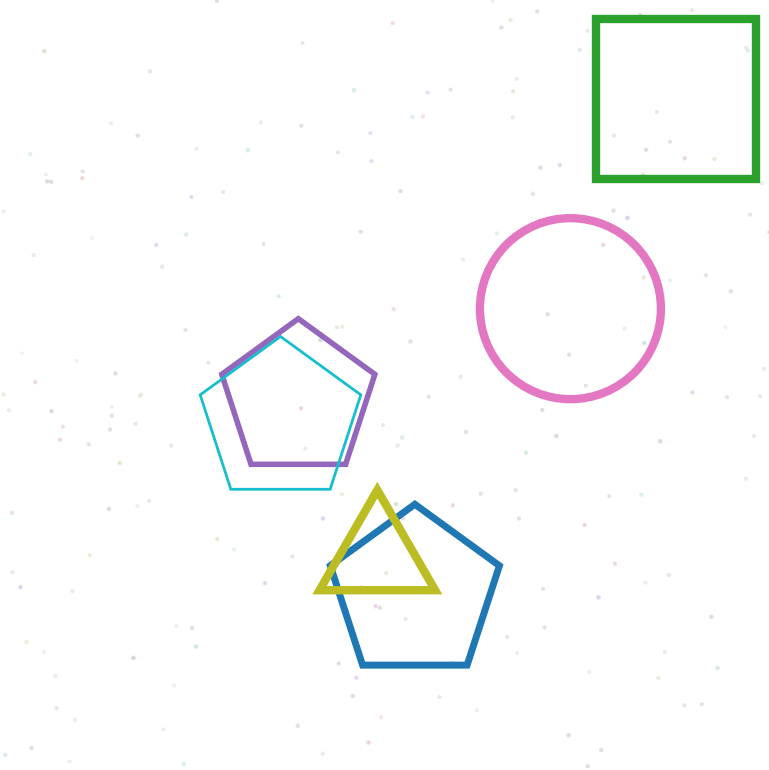[{"shape": "pentagon", "thickness": 2.5, "radius": 0.58, "center": [0.539, 0.23]}, {"shape": "square", "thickness": 3, "radius": 0.52, "center": [0.878, 0.872]}, {"shape": "pentagon", "thickness": 2, "radius": 0.52, "center": [0.387, 0.482]}, {"shape": "circle", "thickness": 3, "radius": 0.59, "center": [0.741, 0.599]}, {"shape": "triangle", "thickness": 3, "radius": 0.43, "center": [0.49, 0.277]}, {"shape": "pentagon", "thickness": 1, "radius": 0.55, "center": [0.364, 0.453]}]